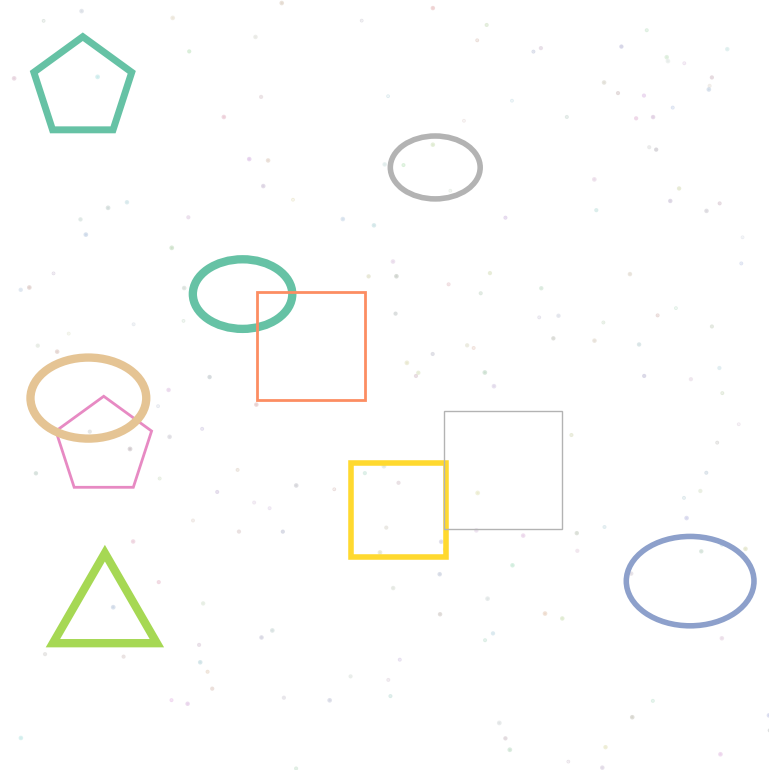[{"shape": "oval", "thickness": 3, "radius": 0.32, "center": [0.315, 0.618]}, {"shape": "pentagon", "thickness": 2.5, "radius": 0.33, "center": [0.108, 0.885]}, {"shape": "square", "thickness": 1, "radius": 0.35, "center": [0.404, 0.55]}, {"shape": "oval", "thickness": 2, "radius": 0.41, "center": [0.896, 0.245]}, {"shape": "pentagon", "thickness": 1, "radius": 0.33, "center": [0.135, 0.42]}, {"shape": "triangle", "thickness": 3, "radius": 0.39, "center": [0.136, 0.204]}, {"shape": "square", "thickness": 2, "radius": 0.31, "center": [0.517, 0.338]}, {"shape": "oval", "thickness": 3, "radius": 0.38, "center": [0.115, 0.483]}, {"shape": "square", "thickness": 0.5, "radius": 0.38, "center": [0.653, 0.389]}, {"shape": "oval", "thickness": 2, "radius": 0.29, "center": [0.565, 0.783]}]